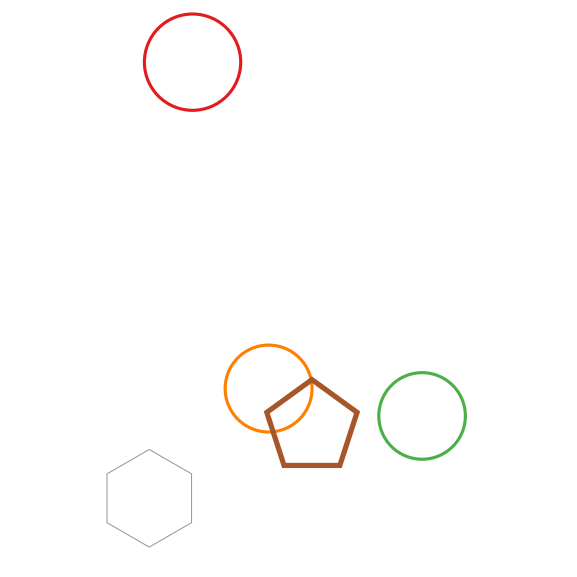[{"shape": "circle", "thickness": 1.5, "radius": 0.42, "center": [0.333, 0.891]}, {"shape": "circle", "thickness": 1.5, "radius": 0.37, "center": [0.731, 0.279]}, {"shape": "circle", "thickness": 1.5, "radius": 0.38, "center": [0.465, 0.326]}, {"shape": "pentagon", "thickness": 2.5, "radius": 0.41, "center": [0.54, 0.26]}, {"shape": "hexagon", "thickness": 0.5, "radius": 0.42, "center": [0.258, 0.136]}]